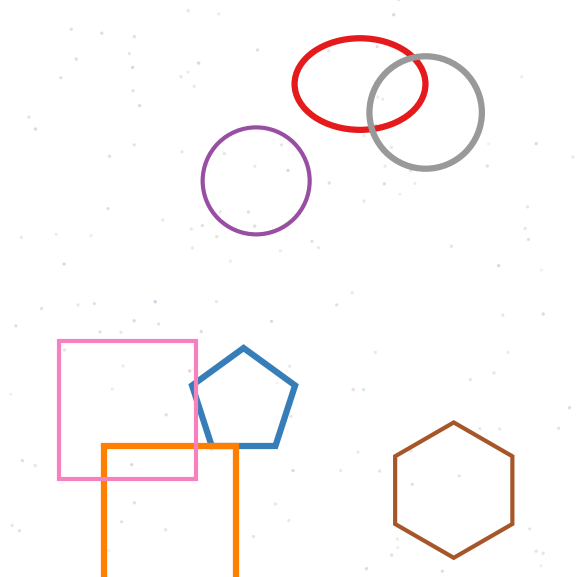[{"shape": "oval", "thickness": 3, "radius": 0.57, "center": [0.623, 0.854]}, {"shape": "pentagon", "thickness": 3, "radius": 0.47, "center": [0.422, 0.303]}, {"shape": "circle", "thickness": 2, "radius": 0.46, "center": [0.444, 0.686]}, {"shape": "square", "thickness": 3, "radius": 0.57, "center": [0.295, 0.111]}, {"shape": "hexagon", "thickness": 2, "radius": 0.59, "center": [0.786, 0.15]}, {"shape": "square", "thickness": 2, "radius": 0.59, "center": [0.22, 0.289]}, {"shape": "circle", "thickness": 3, "radius": 0.49, "center": [0.737, 0.804]}]